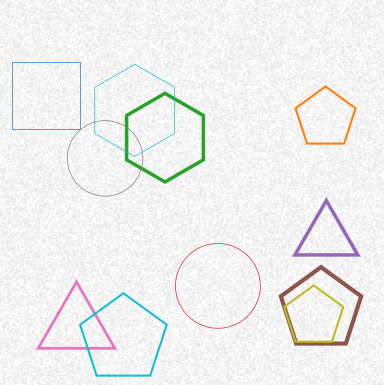[{"shape": "square", "thickness": 0.5, "radius": 0.44, "center": [0.12, 0.751]}, {"shape": "pentagon", "thickness": 1.5, "radius": 0.41, "center": [0.846, 0.693]}, {"shape": "hexagon", "thickness": 2.5, "radius": 0.58, "center": [0.429, 0.642]}, {"shape": "circle", "thickness": 0.5, "radius": 0.55, "center": [0.566, 0.257]}, {"shape": "triangle", "thickness": 2.5, "radius": 0.47, "center": [0.848, 0.385]}, {"shape": "pentagon", "thickness": 3, "radius": 0.55, "center": [0.834, 0.196]}, {"shape": "triangle", "thickness": 2, "radius": 0.57, "center": [0.199, 0.153]}, {"shape": "circle", "thickness": 0.5, "radius": 0.49, "center": [0.273, 0.589]}, {"shape": "pentagon", "thickness": 1.5, "radius": 0.4, "center": [0.815, 0.178]}, {"shape": "pentagon", "thickness": 1.5, "radius": 0.59, "center": [0.321, 0.12]}, {"shape": "hexagon", "thickness": 0.5, "radius": 0.6, "center": [0.35, 0.713]}]